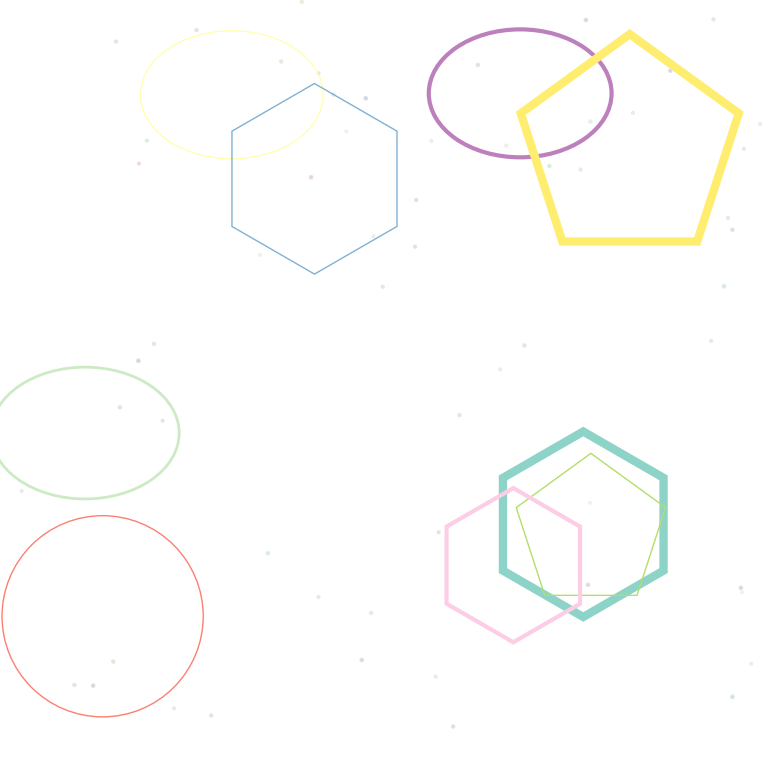[{"shape": "hexagon", "thickness": 3, "radius": 0.6, "center": [0.757, 0.319]}, {"shape": "oval", "thickness": 0.5, "radius": 0.59, "center": [0.301, 0.877]}, {"shape": "circle", "thickness": 0.5, "radius": 0.65, "center": [0.133, 0.2]}, {"shape": "hexagon", "thickness": 0.5, "radius": 0.62, "center": [0.408, 0.768]}, {"shape": "pentagon", "thickness": 0.5, "radius": 0.51, "center": [0.767, 0.309]}, {"shape": "hexagon", "thickness": 1.5, "radius": 0.5, "center": [0.667, 0.266]}, {"shape": "oval", "thickness": 1.5, "radius": 0.59, "center": [0.676, 0.879]}, {"shape": "oval", "thickness": 1, "radius": 0.61, "center": [0.11, 0.438]}, {"shape": "pentagon", "thickness": 3, "radius": 0.74, "center": [0.818, 0.807]}]